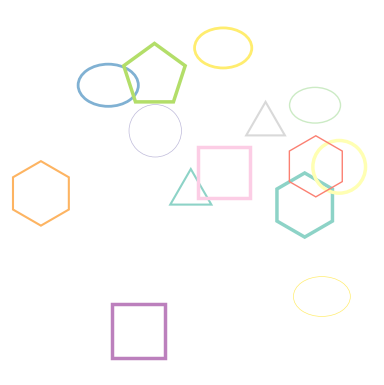[{"shape": "hexagon", "thickness": 2.5, "radius": 0.42, "center": [0.791, 0.467]}, {"shape": "triangle", "thickness": 1.5, "radius": 0.31, "center": [0.496, 0.499]}, {"shape": "circle", "thickness": 2.5, "radius": 0.34, "center": [0.881, 0.567]}, {"shape": "circle", "thickness": 0.5, "radius": 0.34, "center": [0.403, 0.66]}, {"shape": "hexagon", "thickness": 1, "radius": 0.4, "center": [0.82, 0.568]}, {"shape": "oval", "thickness": 2, "radius": 0.39, "center": [0.281, 0.779]}, {"shape": "hexagon", "thickness": 1.5, "radius": 0.42, "center": [0.106, 0.498]}, {"shape": "pentagon", "thickness": 2.5, "radius": 0.42, "center": [0.401, 0.803]}, {"shape": "square", "thickness": 2.5, "radius": 0.34, "center": [0.582, 0.552]}, {"shape": "triangle", "thickness": 1.5, "radius": 0.29, "center": [0.69, 0.677]}, {"shape": "square", "thickness": 2.5, "radius": 0.35, "center": [0.36, 0.14]}, {"shape": "oval", "thickness": 1, "radius": 0.33, "center": [0.818, 0.727]}, {"shape": "oval", "thickness": 2, "radius": 0.37, "center": [0.58, 0.875]}, {"shape": "oval", "thickness": 0.5, "radius": 0.37, "center": [0.836, 0.23]}]